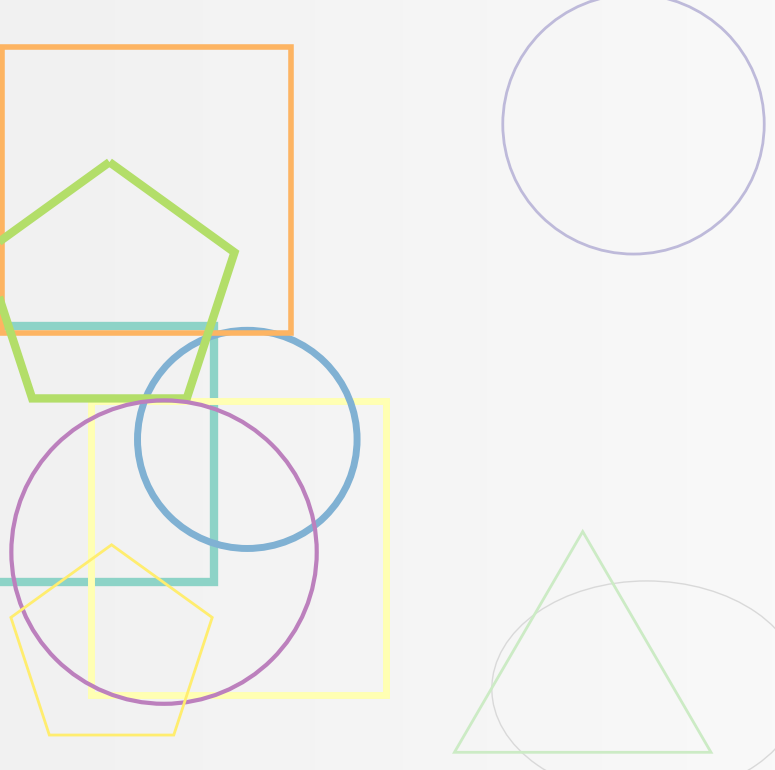[{"shape": "square", "thickness": 3, "radius": 0.83, "center": [0.109, 0.41]}, {"shape": "square", "thickness": 2.5, "radius": 0.95, "center": [0.308, 0.289]}, {"shape": "circle", "thickness": 1, "radius": 0.84, "center": [0.817, 0.839]}, {"shape": "circle", "thickness": 2.5, "radius": 0.71, "center": [0.319, 0.429]}, {"shape": "square", "thickness": 2, "radius": 0.93, "center": [0.189, 0.753]}, {"shape": "pentagon", "thickness": 3, "radius": 0.85, "center": [0.141, 0.62]}, {"shape": "oval", "thickness": 0.5, "radius": 1.0, "center": [0.835, 0.106]}, {"shape": "circle", "thickness": 1.5, "radius": 0.99, "center": [0.212, 0.283]}, {"shape": "triangle", "thickness": 1, "radius": 0.96, "center": [0.752, 0.119]}, {"shape": "pentagon", "thickness": 1, "radius": 0.68, "center": [0.144, 0.156]}]